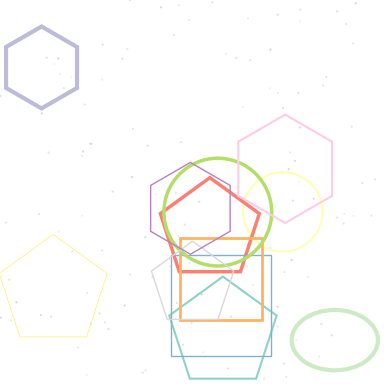[{"shape": "pentagon", "thickness": 1.5, "radius": 0.73, "center": [0.579, 0.135]}, {"shape": "circle", "thickness": 1.5, "radius": 0.52, "center": [0.734, 0.45]}, {"shape": "hexagon", "thickness": 3, "radius": 0.53, "center": [0.108, 0.825]}, {"shape": "pentagon", "thickness": 2.5, "radius": 0.68, "center": [0.545, 0.404]}, {"shape": "square", "thickness": 1, "radius": 0.65, "center": [0.574, 0.206]}, {"shape": "square", "thickness": 2, "radius": 0.54, "center": [0.574, 0.275]}, {"shape": "circle", "thickness": 2.5, "radius": 0.7, "center": [0.566, 0.449]}, {"shape": "hexagon", "thickness": 1.5, "radius": 0.7, "center": [0.741, 0.562]}, {"shape": "pentagon", "thickness": 1, "radius": 0.56, "center": [0.5, 0.261]}, {"shape": "hexagon", "thickness": 1, "radius": 0.6, "center": [0.495, 0.459]}, {"shape": "oval", "thickness": 3, "radius": 0.56, "center": [0.87, 0.116]}, {"shape": "pentagon", "thickness": 0.5, "radius": 0.74, "center": [0.138, 0.244]}]